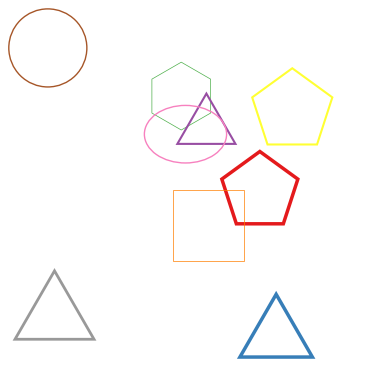[{"shape": "pentagon", "thickness": 2.5, "radius": 0.52, "center": [0.675, 0.503]}, {"shape": "triangle", "thickness": 2.5, "radius": 0.54, "center": [0.717, 0.127]}, {"shape": "hexagon", "thickness": 0.5, "radius": 0.44, "center": [0.471, 0.75]}, {"shape": "triangle", "thickness": 1.5, "radius": 0.44, "center": [0.536, 0.67]}, {"shape": "square", "thickness": 0.5, "radius": 0.46, "center": [0.542, 0.414]}, {"shape": "pentagon", "thickness": 1.5, "radius": 0.55, "center": [0.759, 0.713]}, {"shape": "circle", "thickness": 1, "radius": 0.51, "center": [0.124, 0.876]}, {"shape": "oval", "thickness": 1, "radius": 0.53, "center": [0.482, 0.651]}, {"shape": "triangle", "thickness": 2, "radius": 0.59, "center": [0.142, 0.178]}]